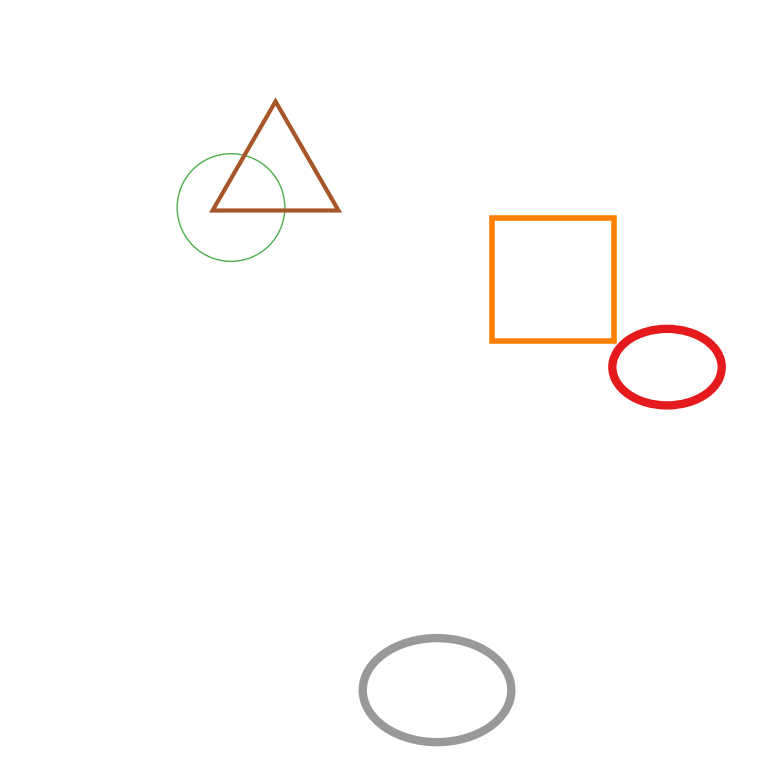[{"shape": "oval", "thickness": 3, "radius": 0.36, "center": [0.866, 0.523]}, {"shape": "circle", "thickness": 0.5, "radius": 0.35, "center": [0.3, 0.73]}, {"shape": "square", "thickness": 2, "radius": 0.4, "center": [0.718, 0.637]}, {"shape": "triangle", "thickness": 1.5, "radius": 0.47, "center": [0.358, 0.774]}, {"shape": "oval", "thickness": 3, "radius": 0.48, "center": [0.568, 0.104]}]